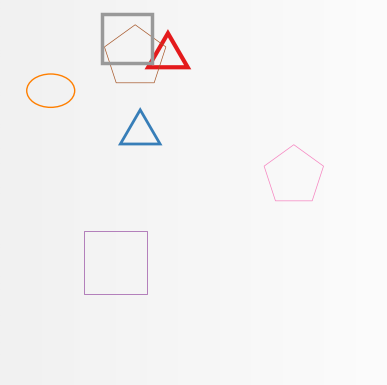[{"shape": "triangle", "thickness": 3, "radius": 0.29, "center": [0.433, 0.855]}, {"shape": "triangle", "thickness": 2, "radius": 0.3, "center": [0.362, 0.656]}, {"shape": "square", "thickness": 0.5, "radius": 0.41, "center": [0.297, 0.319]}, {"shape": "oval", "thickness": 1, "radius": 0.31, "center": [0.131, 0.764]}, {"shape": "pentagon", "thickness": 0.5, "radius": 0.42, "center": [0.349, 0.852]}, {"shape": "pentagon", "thickness": 0.5, "radius": 0.4, "center": [0.758, 0.544]}, {"shape": "square", "thickness": 2.5, "radius": 0.32, "center": [0.329, 0.9]}]